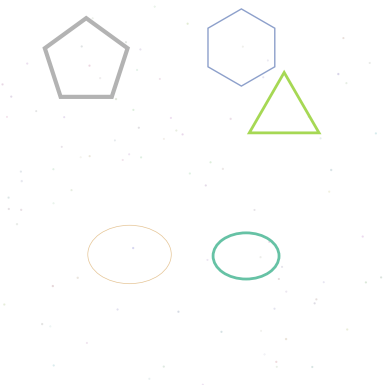[{"shape": "oval", "thickness": 2, "radius": 0.43, "center": [0.639, 0.335]}, {"shape": "hexagon", "thickness": 1, "radius": 0.5, "center": [0.627, 0.877]}, {"shape": "triangle", "thickness": 2, "radius": 0.52, "center": [0.738, 0.707]}, {"shape": "oval", "thickness": 0.5, "radius": 0.54, "center": [0.336, 0.339]}, {"shape": "pentagon", "thickness": 3, "radius": 0.57, "center": [0.224, 0.84]}]